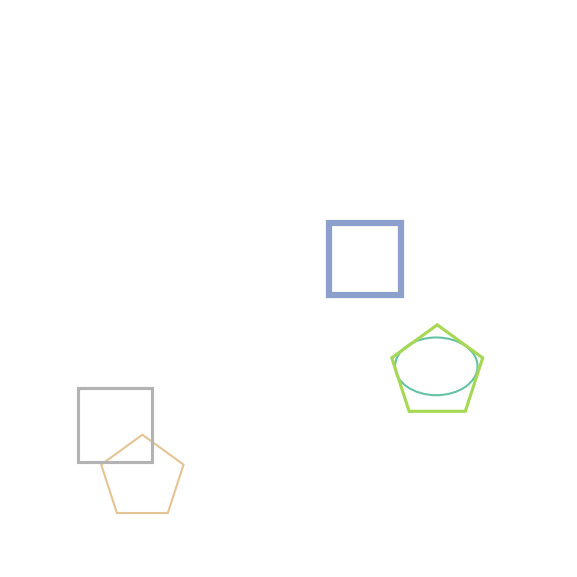[{"shape": "oval", "thickness": 1, "radius": 0.36, "center": [0.755, 0.365]}, {"shape": "square", "thickness": 3, "radius": 0.31, "center": [0.632, 0.551]}, {"shape": "pentagon", "thickness": 1.5, "radius": 0.41, "center": [0.757, 0.354]}, {"shape": "pentagon", "thickness": 1, "radius": 0.37, "center": [0.247, 0.171]}, {"shape": "square", "thickness": 1.5, "radius": 0.32, "center": [0.199, 0.263]}]